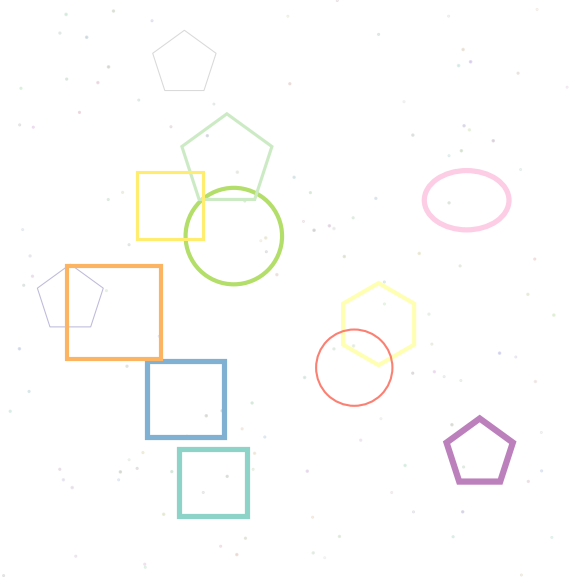[{"shape": "square", "thickness": 2.5, "radius": 0.29, "center": [0.369, 0.163]}, {"shape": "hexagon", "thickness": 2, "radius": 0.36, "center": [0.656, 0.438]}, {"shape": "pentagon", "thickness": 0.5, "radius": 0.3, "center": [0.122, 0.482]}, {"shape": "circle", "thickness": 1, "radius": 0.33, "center": [0.613, 0.362]}, {"shape": "square", "thickness": 2.5, "radius": 0.33, "center": [0.321, 0.308]}, {"shape": "square", "thickness": 2, "radius": 0.4, "center": [0.197, 0.458]}, {"shape": "circle", "thickness": 2, "radius": 0.42, "center": [0.405, 0.59]}, {"shape": "oval", "thickness": 2.5, "radius": 0.37, "center": [0.808, 0.652]}, {"shape": "pentagon", "thickness": 0.5, "radius": 0.29, "center": [0.319, 0.889]}, {"shape": "pentagon", "thickness": 3, "radius": 0.3, "center": [0.831, 0.214]}, {"shape": "pentagon", "thickness": 1.5, "radius": 0.41, "center": [0.393, 0.72]}, {"shape": "square", "thickness": 1.5, "radius": 0.29, "center": [0.295, 0.644]}]